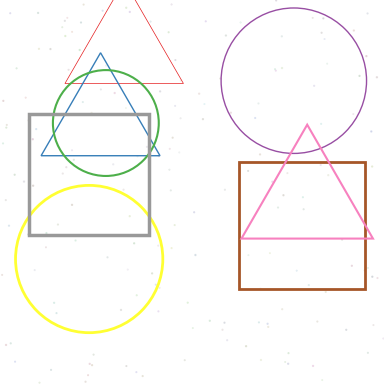[{"shape": "triangle", "thickness": 0.5, "radius": 0.89, "center": [0.323, 0.872]}, {"shape": "triangle", "thickness": 1, "radius": 0.89, "center": [0.261, 0.685]}, {"shape": "circle", "thickness": 1.5, "radius": 0.69, "center": [0.275, 0.68]}, {"shape": "circle", "thickness": 1, "radius": 0.94, "center": [0.763, 0.79]}, {"shape": "circle", "thickness": 2, "radius": 0.96, "center": [0.232, 0.327]}, {"shape": "square", "thickness": 2, "radius": 0.82, "center": [0.784, 0.414]}, {"shape": "triangle", "thickness": 1.5, "radius": 0.99, "center": [0.798, 0.479]}, {"shape": "square", "thickness": 2.5, "radius": 0.78, "center": [0.231, 0.546]}]